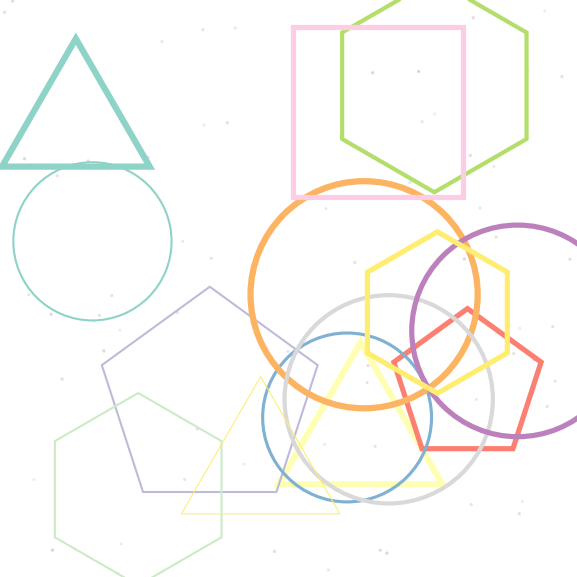[{"shape": "triangle", "thickness": 3, "radius": 0.74, "center": [0.131, 0.784]}, {"shape": "circle", "thickness": 1, "radius": 0.68, "center": [0.16, 0.581]}, {"shape": "triangle", "thickness": 3, "radius": 0.82, "center": [0.624, 0.243]}, {"shape": "pentagon", "thickness": 1, "radius": 0.98, "center": [0.363, 0.306]}, {"shape": "pentagon", "thickness": 2.5, "radius": 0.67, "center": [0.809, 0.331]}, {"shape": "circle", "thickness": 1.5, "radius": 0.73, "center": [0.601, 0.276]}, {"shape": "circle", "thickness": 3, "radius": 0.98, "center": [0.63, 0.489]}, {"shape": "hexagon", "thickness": 2, "radius": 0.92, "center": [0.752, 0.851]}, {"shape": "square", "thickness": 2.5, "radius": 0.74, "center": [0.654, 0.805]}, {"shape": "circle", "thickness": 2, "radius": 0.9, "center": [0.673, 0.308]}, {"shape": "circle", "thickness": 2.5, "radius": 0.92, "center": [0.896, 0.426]}, {"shape": "hexagon", "thickness": 1, "radius": 0.83, "center": [0.239, 0.152]}, {"shape": "hexagon", "thickness": 2.5, "radius": 0.7, "center": [0.757, 0.458]}, {"shape": "triangle", "thickness": 0.5, "radius": 0.79, "center": [0.451, 0.189]}]